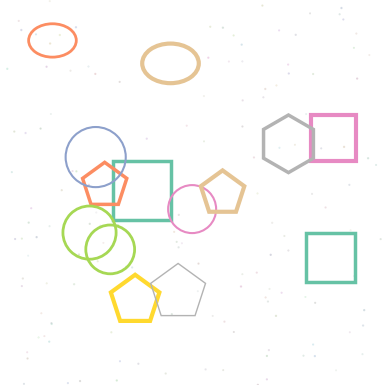[{"shape": "square", "thickness": 2.5, "radius": 0.32, "center": [0.859, 0.331]}, {"shape": "square", "thickness": 2.5, "radius": 0.38, "center": [0.369, 0.505]}, {"shape": "oval", "thickness": 2, "radius": 0.31, "center": [0.136, 0.895]}, {"shape": "pentagon", "thickness": 2.5, "radius": 0.3, "center": [0.272, 0.518]}, {"shape": "circle", "thickness": 1.5, "radius": 0.39, "center": [0.249, 0.592]}, {"shape": "circle", "thickness": 1.5, "radius": 0.31, "center": [0.499, 0.457]}, {"shape": "square", "thickness": 3, "radius": 0.29, "center": [0.867, 0.641]}, {"shape": "circle", "thickness": 2, "radius": 0.32, "center": [0.286, 0.352]}, {"shape": "circle", "thickness": 2, "radius": 0.35, "center": [0.233, 0.396]}, {"shape": "pentagon", "thickness": 3, "radius": 0.33, "center": [0.351, 0.22]}, {"shape": "pentagon", "thickness": 3, "radius": 0.3, "center": [0.578, 0.498]}, {"shape": "oval", "thickness": 3, "radius": 0.37, "center": [0.443, 0.835]}, {"shape": "hexagon", "thickness": 2.5, "radius": 0.37, "center": [0.749, 0.626]}, {"shape": "pentagon", "thickness": 1, "radius": 0.37, "center": [0.463, 0.241]}]